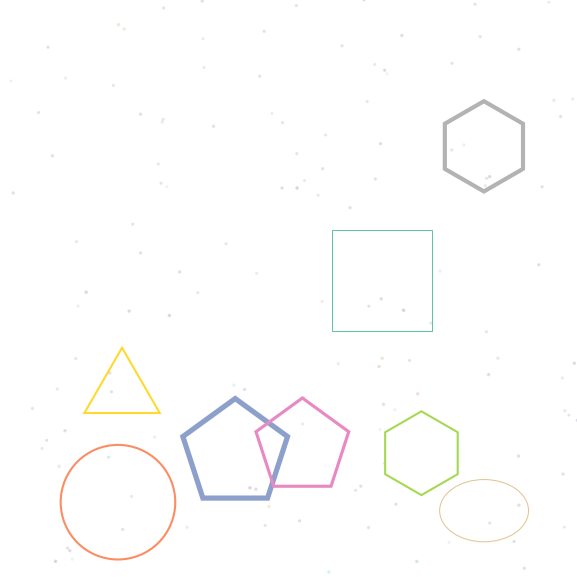[{"shape": "square", "thickness": 0.5, "radius": 0.44, "center": [0.662, 0.514]}, {"shape": "circle", "thickness": 1, "radius": 0.5, "center": [0.204, 0.13]}, {"shape": "pentagon", "thickness": 2.5, "radius": 0.48, "center": [0.407, 0.214]}, {"shape": "pentagon", "thickness": 1.5, "radius": 0.42, "center": [0.524, 0.225]}, {"shape": "hexagon", "thickness": 1, "radius": 0.36, "center": [0.73, 0.214]}, {"shape": "triangle", "thickness": 1, "radius": 0.38, "center": [0.211, 0.322]}, {"shape": "oval", "thickness": 0.5, "radius": 0.38, "center": [0.838, 0.115]}, {"shape": "hexagon", "thickness": 2, "radius": 0.39, "center": [0.838, 0.746]}]